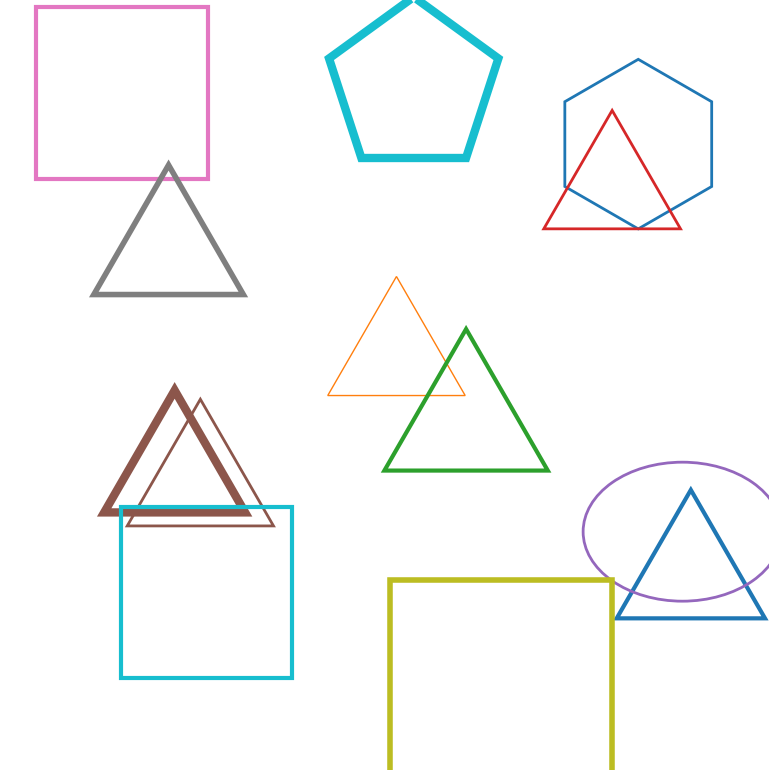[{"shape": "triangle", "thickness": 1.5, "radius": 0.56, "center": [0.897, 0.253]}, {"shape": "hexagon", "thickness": 1, "radius": 0.55, "center": [0.829, 0.813]}, {"shape": "triangle", "thickness": 0.5, "radius": 0.52, "center": [0.515, 0.538]}, {"shape": "triangle", "thickness": 1.5, "radius": 0.61, "center": [0.605, 0.45]}, {"shape": "triangle", "thickness": 1, "radius": 0.51, "center": [0.795, 0.754]}, {"shape": "oval", "thickness": 1, "radius": 0.64, "center": [0.886, 0.31]}, {"shape": "triangle", "thickness": 3, "radius": 0.53, "center": [0.227, 0.387]}, {"shape": "triangle", "thickness": 1, "radius": 0.55, "center": [0.26, 0.372]}, {"shape": "square", "thickness": 1.5, "radius": 0.56, "center": [0.159, 0.88]}, {"shape": "triangle", "thickness": 2, "radius": 0.56, "center": [0.219, 0.674]}, {"shape": "square", "thickness": 2, "radius": 0.72, "center": [0.651, 0.103]}, {"shape": "square", "thickness": 1.5, "radius": 0.56, "center": [0.268, 0.231]}, {"shape": "pentagon", "thickness": 3, "radius": 0.58, "center": [0.537, 0.888]}]